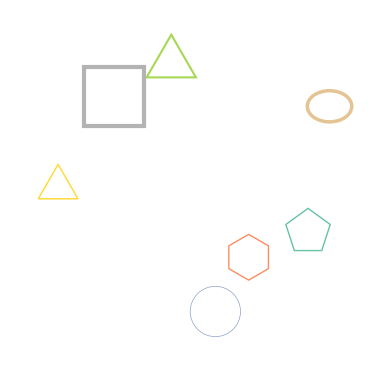[{"shape": "pentagon", "thickness": 1, "radius": 0.3, "center": [0.8, 0.398]}, {"shape": "hexagon", "thickness": 1, "radius": 0.3, "center": [0.646, 0.332]}, {"shape": "circle", "thickness": 0.5, "radius": 0.33, "center": [0.559, 0.191]}, {"shape": "triangle", "thickness": 1.5, "radius": 0.37, "center": [0.445, 0.836]}, {"shape": "triangle", "thickness": 1, "radius": 0.3, "center": [0.151, 0.513]}, {"shape": "oval", "thickness": 2.5, "radius": 0.29, "center": [0.856, 0.724]}, {"shape": "square", "thickness": 3, "radius": 0.38, "center": [0.296, 0.75]}]